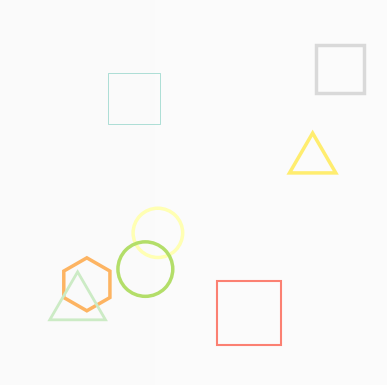[{"shape": "square", "thickness": 0.5, "radius": 0.33, "center": [0.346, 0.744]}, {"shape": "circle", "thickness": 2.5, "radius": 0.32, "center": [0.407, 0.395]}, {"shape": "square", "thickness": 1.5, "radius": 0.41, "center": [0.643, 0.188]}, {"shape": "hexagon", "thickness": 2.5, "radius": 0.34, "center": [0.224, 0.262]}, {"shape": "circle", "thickness": 2.5, "radius": 0.35, "center": [0.375, 0.301]}, {"shape": "square", "thickness": 2.5, "radius": 0.31, "center": [0.879, 0.821]}, {"shape": "triangle", "thickness": 2, "radius": 0.41, "center": [0.2, 0.211]}, {"shape": "triangle", "thickness": 2.5, "radius": 0.34, "center": [0.807, 0.585]}]